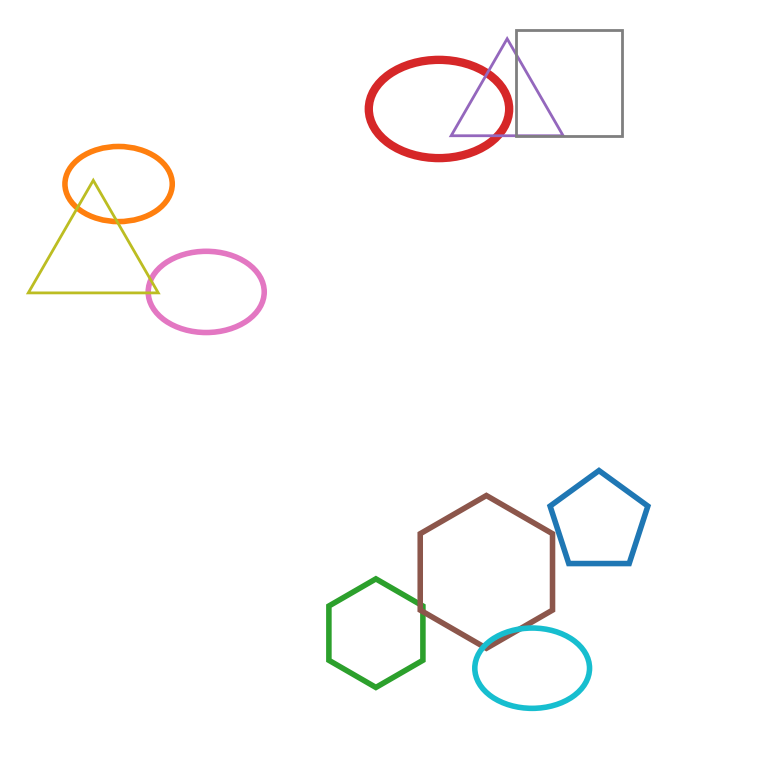[{"shape": "pentagon", "thickness": 2, "radius": 0.33, "center": [0.778, 0.322]}, {"shape": "oval", "thickness": 2, "radius": 0.35, "center": [0.154, 0.761]}, {"shape": "hexagon", "thickness": 2, "radius": 0.35, "center": [0.488, 0.178]}, {"shape": "oval", "thickness": 3, "radius": 0.46, "center": [0.57, 0.858]}, {"shape": "triangle", "thickness": 1, "radius": 0.42, "center": [0.659, 0.866]}, {"shape": "hexagon", "thickness": 2, "radius": 0.5, "center": [0.632, 0.257]}, {"shape": "oval", "thickness": 2, "radius": 0.38, "center": [0.268, 0.621]}, {"shape": "square", "thickness": 1, "radius": 0.35, "center": [0.739, 0.892]}, {"shape": "triangle", "thickness": 1, "radius": 0.49, "center": [0.121, 0.668]}, {"shape": "oval", "thickness": 2, "radius": 0.37, "center": [0.691, 0.132]}]